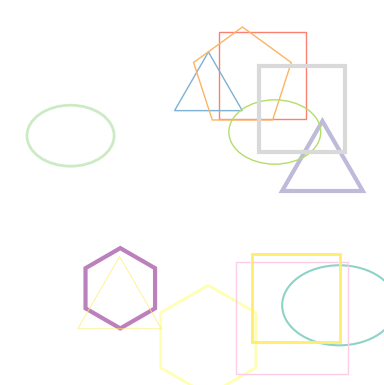[{"shape": "oval", "thickness": 1.5, "radius": 0.74, "center": [0.881, 0.207]}, {"shape": "hexagon", "thickness": 2, "radius": 0.71, "center": [0.541, 0.116]}, {"shape": "triangle", "thickness": 3, "radius": 0.61, "center": [0.837, 0.564]}, {"shape": "square", "thickness": 1, "radius": 0.56, "center": [0.681, 0.805]}, {"shape": "triangle", "thickness": 1, "radius": 0.51, "center": [0.541, 0.763]}, {"shape": "pentagon", "thickness": 1, "radius": 0.67, "center": [0.63, 0.796]}, {"shape": "oval", "thickness": 1, "radius": 0.6, "center": [0.714, 0.657]}, {"shape": "square", "thickness": 1, "radius": 0.73, "center": [0.758, 0.174]}, {"shape": "square", "thickness": 3, "radius": 0.56, "center": [0.784, 0.716]}, {"shape": "hexagon", "thickness": 3, "radius": 0.52, "center": [0.312, 0.251]}, {"shape": "oval", "thickness": 2, "radius": 0.57, "center": [0.183, 0.648]}, {"shape": "triangle", "thickness": 0.5, "radius": 0.63, "center": [0.311, 0.209]}, {"shape": "square", "thickness": 2, "radius": 0.57, "center": [0.769, 0.227]}]